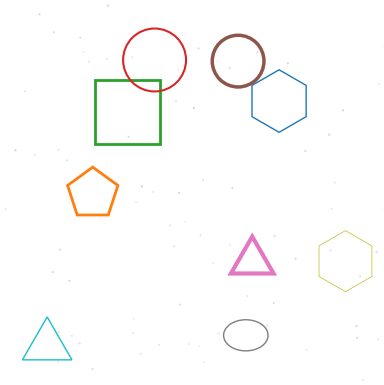[{"shape": "hexagon", "thickness": 1, "radius": 0.41, "center": [0.725, 0.738]}, {"shape": "pentagon", "thickness": 2, "radius": 0.34, "center": [0.241, 0.497]}, {"shape": "square", "thickness": 2, "radius": 0.42, "center": [0.332, 0.709]}, {"shape": "circle", "thickness": 1.5, "radius": 0.41, "center": [0.401, 0.844]}, {"shape": "circle", "thickness": 2.5, "radius": 0.34, "center": [0.618, 0.841]}, {"shape": "triangle", "thickness": 3, "radius": 0.32, "center": [0.655, 0.322]}, {"shape": "oval", "thickness": 1, "radius": 0.29, "center": [0.638, 0.129]}, {"shape": "hexagon", "thickness": 0.5, "radius": 0.4, "center": [0.897, 0.322]}, {"shape": "triangle", "thickness": 1, "radius": 0.37, "center": [0.123, 0.102]}]